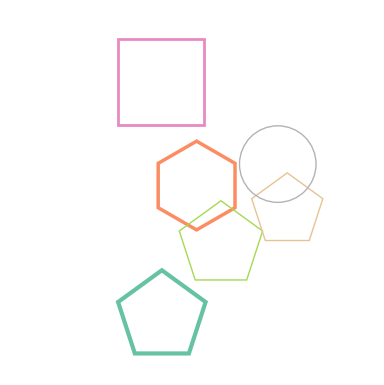[{"shape": "pentagon", "thickness": 3, "radius": 0.6, "center": [0.42, 0.179]}, {"shape": "hexagon", "thickness": 2.5, "radius": 0.58, "center": [0.511, 0.518]}, {"shape": "square", "thickness": 2, "radius": 0.56, "center": [0.418, 0.787]}, {"shape": "pentagon", "thickness": 1, "radius": 0.57, "center": [0.574, 0.365]}, {"shape": "pentagon", "thickness": 1, "radius": 0.49, "center": [0.746, 0.454]}, {"shape": "circle", "thickness": 1, "radius": 0.5, "center": [0.721, 0.574]}]